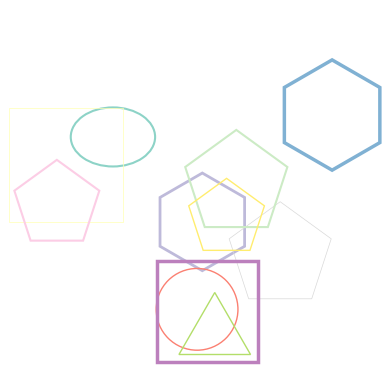[{"shape": "oval", "thickness": 1.5, "radius": 0.55, "center": [0.293, 0.644]}, {"shape": "square", "thickness": 0.5, "radius": 0.74, "center": [0.171, 0.571]}, {"shape": "hexagon", "thickness": 2, "radius": 0.63, "center": [0.525, 0.424]}, {"shape": "circle", "thickness": 1, "radius": 0.53, "center": [0.512, 0.197]}, {"shape": "hexagon", "thickness": 2.5, "radius": 0.72, "center": [0.863, 0.701]}, {"shape": "triangle", "thickness": 1, "radius": 0.54, "center": [0.558, 0.133]}, {"shape": "pentagon", "thickness": 1.5, "radius": 0.58, "center": [0.148, 0.469]}, {"shape": "pentagon", "thickness": 0.5, "radius": 0.7, "center": [0.728, 0.337]}, {"shape": "square", "thickness": 2.5, "radius": 0.65, "center": [0.538, 0.192]}, {"shape": "pentagon", "thickness": 1.5, "radius": 0.7, "center": [0.614, 0.523]}, {"shape": "pentagon", "thickness": 1, "radius": 0.52, "center": [0.589, 0.433]}]